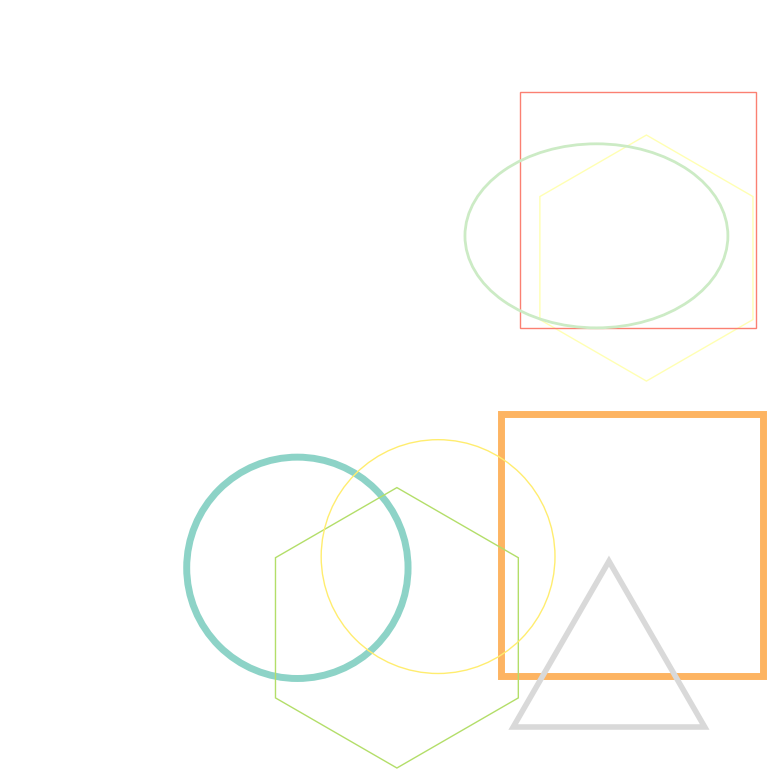[{"shape": "circle", "thickness": 2.5, "radius": 0.72, "center": [0.386, 0.263]}, {"shape": "hexagon", "thickness": 0.5, "radius": 0.8, "center": [0.84, 0.665]}, {"shape": "square", "thickness": 0.5, "radius": 0.77, "center": [0.828, 0.727]}, {"shape": "square", "thickness": 2.5, "radius": 0.85, "center": [0.821, 0.292]}, {"shape": "hexagon", "thickness": 0.5, "radius": 0.91, "center": [0.515, 0.185]}, {"shape": "triangle", "thickness": 2, "radius": 0.72, "center": [0.791, 0.128]}, {"shape": "oval", "thickness": 1, "radius": 0.85, "center": [0.775, 0.694]}, {"shape": "circle", "thickness": 0.5, "radius": 0.76, "center": [0.569, 0.277]}]